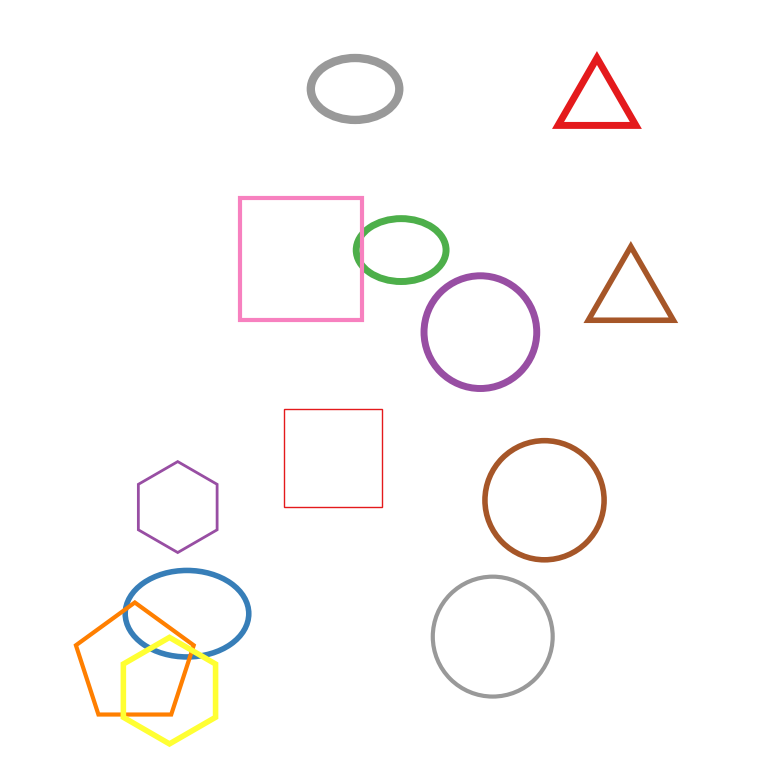[{"shape": "triangle", "thickness": 2.5, "radius": 0.29, "center": [0.775, 0.866]}, {"shape": "square", "thickness": 0.5, "radius": 0.32, "center": [0.433, 0.405]}, {"shape": "oval", "thickness": 2, "radius": 0.4, "center": [0.243, 0.203]}, {"shape": "oval", "thickness": 2.5, "radius": 0.29, "center": [0.521, 0.675]}, {"shape": "circle", "thickness": 2.5, "radius": 0.37, "center": [0.624, 0.569]}, {"shape": "hexagon", "thickness": 1, "radius": 0.3, "center": [0.231, 0.341]}, {"shape": "pentagon", "thickness": 1.5, "radius": 0.4, "center": [0.175, 0.137]}, {"shape": "hexagon", "thickness": 2, "radius": 0.35, "center": [0.22, 0.103]}, {"shape": "circle", "thickness": 2, "radius": 0.39, "center": [0.707, 0.35]}, {"shape": "triangle", "thickness": 2, "radius": 0.32, "center": [0.819, 0.616]}, {"shape": "square", "thickness": 1.5, "radius": 0.4, "center": [0.391, 0.663]}, {"shape": "oval", "thickness": 3, "radius": 0.29, "center": [0.461, 0.884]}, {"shape": "circle", "thickness": 1.5, "radius": 0.39, "center": [0.64, 0.173]}]